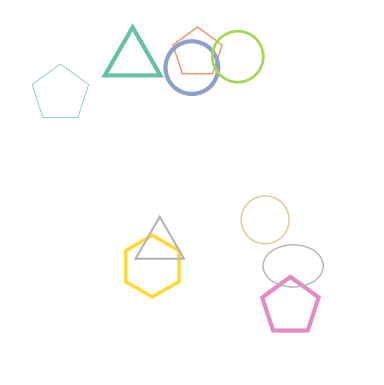[{"shape": "pentagon", "thickness": 0.5, "radius": 0.39, "center": [0.157, 0.757]}, {"shape": "triangle", "thickness": 3, "radius": 0.42, "center": [0.344, 0.846]}, {"shape": "pentagon", "thickness": 1, "radius": 0.34, "center": [0.513, 0.863]}, {"shape": "circle", "thickness": 3, "radius": 0.34, "center": [0.498, 0.824]}, {"shape": "pentagon", "thickness": 3, "radius": 0.38, "center": [0.754, 0.204]}, {"shape": "circle", "thickness": 2, "radius": 0.33, "center": [0.618, 0.853]}, {"shape": "hexagon", "thickness": 2.5, "radius": 0.4, "center": [0.396, 0.309]}, {"shape": "circle", "thickness": 1, "radius": 0.31, "center": [0.689, 0.429]}, {"shape": "triangle", "thickness": 1.5, "radius": 0.36, "center": [0.415, 0.364]}, {"shape": "oval", "thickness": 1, "radius": 0.39, "center": [0.761, 0.309]}]